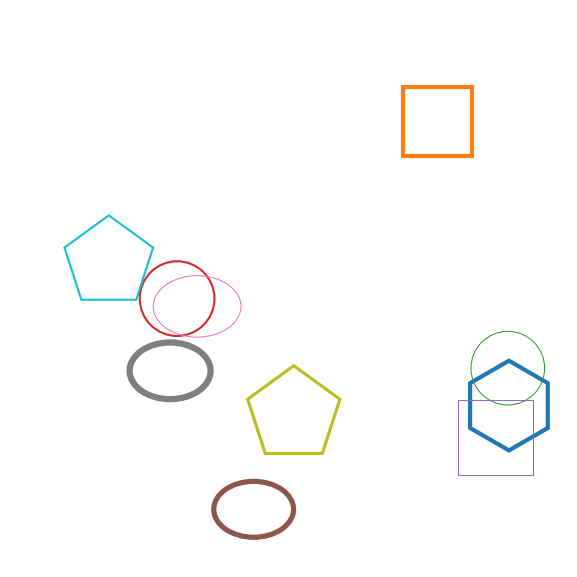[{"shape": "hexagon", "thickness": 2, "radius": 0.39, "center": [0.881, 0.297]}, {"shape": "square", "thickness": 2, "radius": 0.3, "center": [0.758, 0.789]}, {"shape": "circle", "thickness": 0.5, "radius": 0.32, "center": [0.879, 0.362]}, {"shape": "circle", "thickness": 1, "radius": 0.32, "center": [0.307, 0.482]}, {"shape": "square", "thickness": 0.5, "radius": 0.32, "center": [0.858, 0.241]}, {"shape": "oval", "thickness": 2.5, "radius": 0.35, "center": [0.439, 0.117]}, {"shape": "oval", "thickness": 0.5, "radius": 0.38, "center": [0.341, 0.469]}, {"shape": "oval", "thickness": 3, "radius": 0.35, "center": [0.295, 0.357]}, {"shape": "pentagon", "thickness": 1.5, "radius": 0.42, "center": [0.509, 0.282]}, {"shape": "pentagon", "thickness": 1, "radius": 0.4, "center": [0.188, 0.545]}]